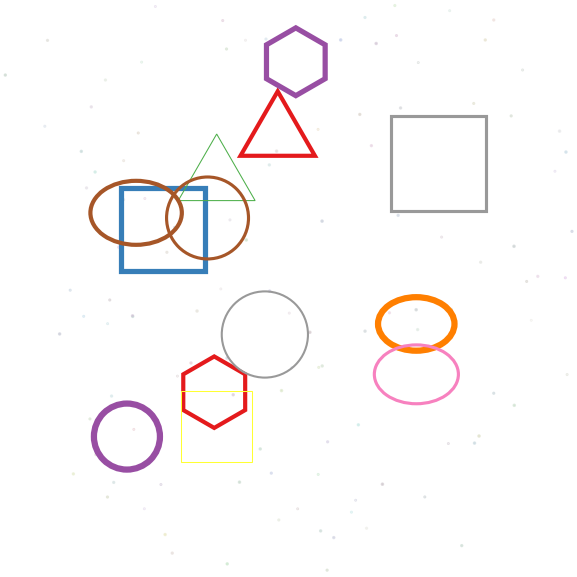[{"shape": "triangle", "thickness": 2, "radius": 0.37, "center": [0.481, 0.767]}, {"shape": "hexagon", "thickness": 2, "radius": 0.31, "center": [0.371, 0.32]}, {"shape": "square", "thickness": 2.5, "radius": 0.36, "center": [0.283, 0.602]}, {"shape": "triangle", "thickness": 0.5, "radius": 0.38, "center": [0.375, 0.69]}, {"shape": "hexagon", "thickness": 2.5, "radius": 0.29, "center": [0.512, 0.892]}, {"shape": "circle", "thickness": 3, "radius": 0.29, "center": [0.22, 0.243]}, {"shape": "oval", "thickness": 3, "radius": 0.33, "center": [0.721, 0.438]}, {"shape": "square", "thickness": 0.5, "radius": 0.31, "center": [0.375, 0.26]}, {"shape": "oval", "thickness": 2, "radius": 0.4, "center": [0.236, 0.631]}, {"shape": "circle", "thickness": 1.5, "radius": 0.35, "center": [0.359, 0.622]}, {"shape": "oval", "thickness": 1.5, "radius": 0.36, "center": [0.721, 0.351]}, {"shape": "circle", "thickness": 1, "radius": 0.37, "center": [0.459, 0.42]}, {"shape": "square", "thickness": 1.5, "radius": 0.41, "center": [0.76, 0.715]}]